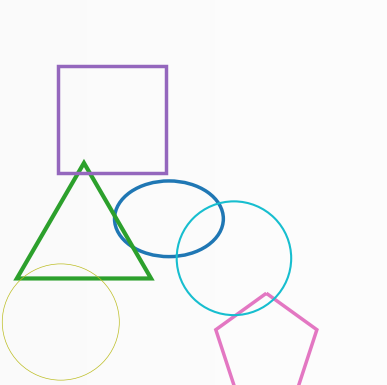[{"shape": "oval", "thickness": 2.5, "radius": 0.7, "center": [0.436, 0.432]}, {"shape": "triangle", "thickness": 3, "radius": 1.0, "center": [0.217, 0.377]}, {"shape": "square", "thickness": 2.5, "radius": 0.7, "center": [0.288, 0.69]}, {"shape": "pentagon", "thickness": 2.5, "radius": 0.69, "center": [0.687, 0.101]}, {"shape": "circle", "thickness": 0.5, "radius": 0.76, "center": [0.157, 0.164]}, {"shape": "circle", "thickness": 1.5, "radius": 0.74, "center": [0.604, 0.329]}]